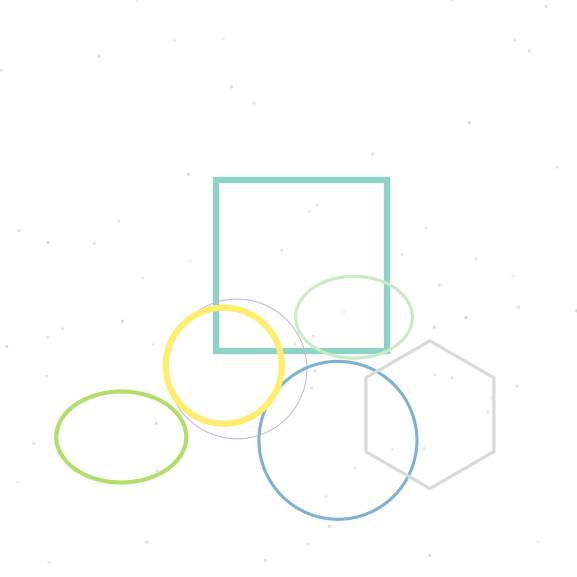[{"shape": "square", "thickness": 3, "radius": 0.74, "center": [0.522, 0.539]}, {"shape": "circle", "thickness": 0.5, "radius": 0.61, "center": [0.41, 0.36]}, {"shape": "circle", "thickness": 1.5, "radius": 0.68, "center": [0.585, 0.237]}, {"shape": "oval", "thickness": 2, "radius": 0.56, "center": [0.21, 0.242]}, {"shape": "hexagon", "thickness": 1.5, "radius": 0.64, "center": [0.744, 0.281]}, {"shape": "oval", "thickness": 1.5, "radius": 0.51, "center": [0.613, 0.45]}, {"shape": "circle", "thickness": 3, "radius": 0.5, "center": [0.388, 0.366]}]